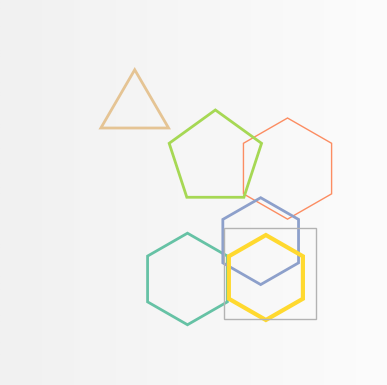[{"shape": "hexagon", "thickness": 2, "radius": 0.59, "center": [0.484, 0.275]}, {"shape": "hexagon", "thickness": 1, "radius": 0.66, "center": [0.742, 0.562]}, {"shape": "hexagon", "thickness": 2, "radius": 0.56, "center": [0.673, 0.374]}, {"shape": "pentagon", "thickness": 2, "radius": 0.63, "center": [0.556, 0.589]}, {"shape": "hexagon", "thickness": 3, "radius": 0.55, "center": [0.686, 0.279]}, {"shape": "triangle", "thickness": 2, "radius": 0.5, "center": [0.348, 0.718]}, {"shape": "square", "thickness": 1, "radius": 0.59, "center": [0.697, 0.29]}]